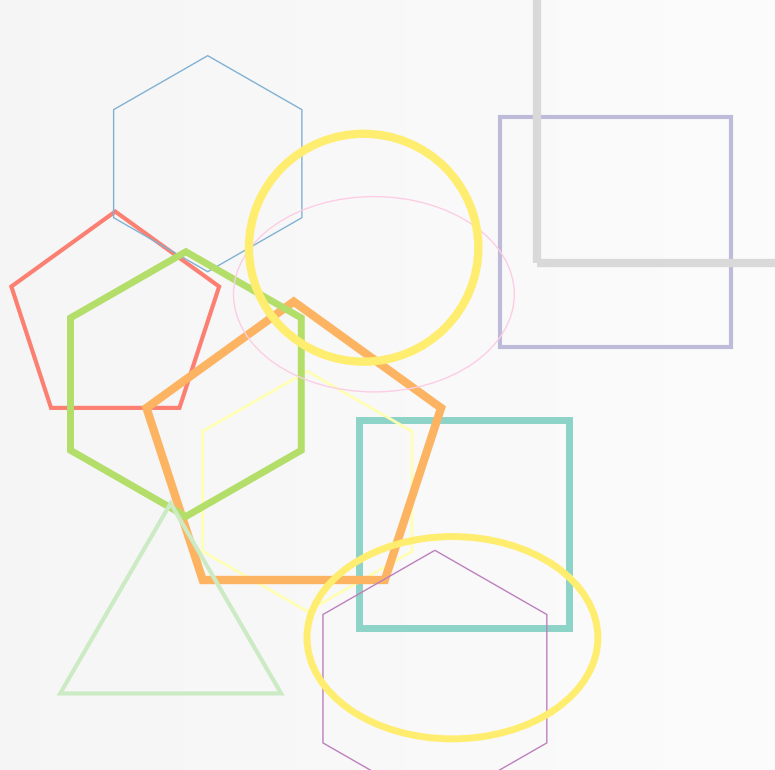[{"shape": "square", "thickness": 2.5, "radius": 0.68, "center": [0.599, 0.32]}, {"shape": "hexagon", "thickness": 1, "radius": 0.78, "center": [0.397, 0.362]}, {"shape": "square", "thickness": 1.5, "radius": 0.74, "center": [0.794, 0.698]}, {"shape": "pentagon", "thickness": 1.5, "radius": 0.7, "center": [0.149, 0.584]}, {"shape": "hexagon", "thickness": 0.5, "radius": 0.7, "center": [0.268, 0.787]}, {"shape": "pentagon", "thickness": 3, "radius": 1.0, "center": [0.379, 0.408]}, {"shape": "hexagon", "thickness": 2.5, "radius": 0.86, "center": [0.24, 0.501]}, {"shape": "oval", "thickness": 0.5, "radius": 0.91, "center": [0.482, 0.618]}, {"shape": "square", "thickness": 3, "radius": 0.93, "center": [0.879, 0.845]}, {"shape": "hexagon", "thickness": 0.5, "radius": 0.83, "center": [0.561, 0.119]}, {"shape": "triangle", "thickness": 1.5, "radius": 0.82, "center": [0.22, 0.182]}, {"shape": "circle", "thickness": 3, "radius": 0.74, "center": [0.469, 0.678]}, {"shape": "oval", "thickness": 2.5, "radius": 0.94, "center": [0.584, 0.172]}]